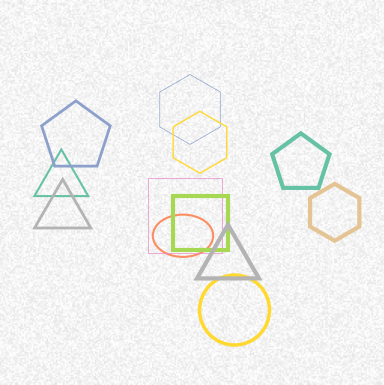[{"shape": "pentagon", "thickness": 3, "radius": 0.39, "center": [0.781, 0.575]}, {"shape": "triangle", "thickness": 1.5, "radius": 0.4, "center": [0.159, 0.531]}, {"shape": "oval", "thickness": 1.5, "radius": 0.39, "center": [0.475, 0.388]}, {"shape": "hexagon", "thickness": 0.5, "radius": 0.45, "center": [0.494, 0.716]}, {"shape": "pentagon", "thickness": 2, "radius": 0.47, "center": [0.197, 0.644]}, {"shape": "square", "thickness": 0.5, "radius": 0.48, "center": [0.481, 0.44]}, {"shape": "square", "thickness": 3, "radius": 0.35, "center": [0.521, 0.421]}, {"shape": "hexagon", "thickness": 1, "radius": 0.4, "center": [0.519, 0.63]}, {"shape": "circle", "thickness": 2.5, "radius": 0.45, "center": [0.609, 0.195]}, {"shape": "hexagon", "thickness": 3, "radius": 0.37, "center": [0.869, 0.449]}, {"shape": "triangle", "thickness": 2, "radius": 0.42, "center": [0.163, 0.45]}, {"shape": "triangle", "thickness": 3, "radius": 0.46, "center": [0.592, 0.323]}]